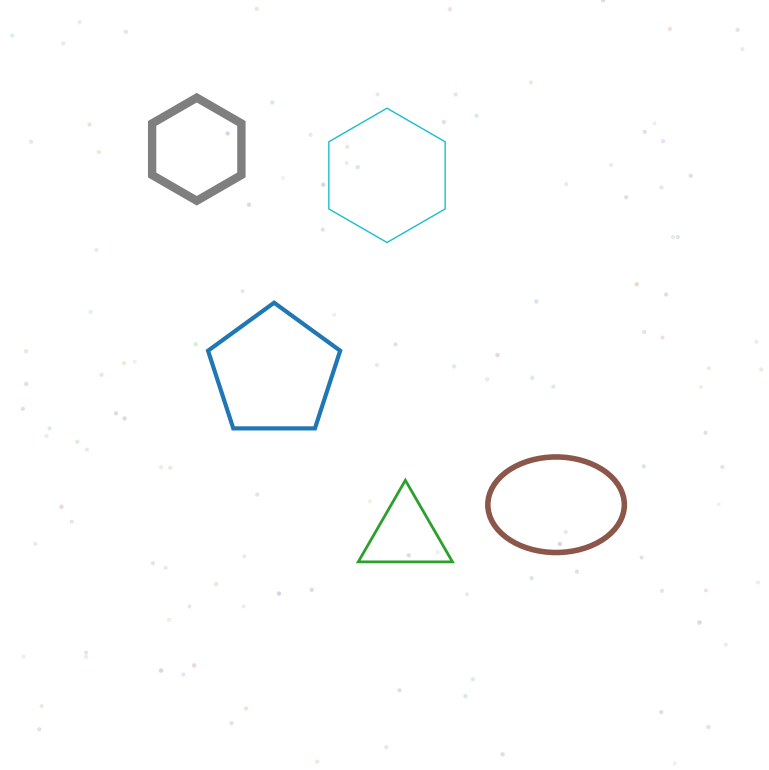[{"shape": "pentagon", "thickness": 1.5, "radius": 0.45, "center": [0.356, 0.517]}, {"shape": "triangle", "thickness": 1, "radius": 0.35, "center": [0.526, 0.306]}, {"shape": "oval", "thickness": 2, "radius": 0.44, "center": [0.722, 0.345]}, {"shape": "hexagon", "thickness": 3, "radius": 0.33, "center": [0.256, 0.806]}, {"shape": "hexagon", "thickness": 0.5, "radius": 0.44, "center": [0.503, 0.772]}]